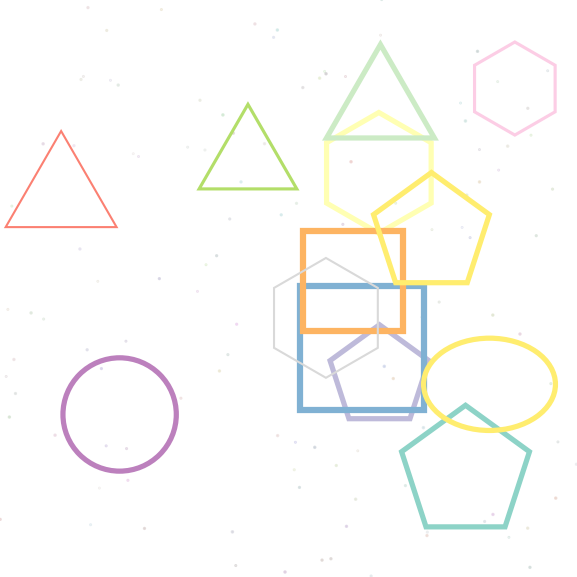[{"shape": "pentagon", "thickness": 2.5, "radius": 0.58, "center": [0.806, 0.181]}, {"shape": "hexagon", "thickness": 2.5, "radius": 0.52, "center": [0.656, 0.7]}, {"shape": "pentagon", "thickness": 2.5, "radius": 0.45, "center": [0.657, 0.347]}, {"shape": "triangle", "thickness": 1, "radius": 0.55, "center": [0.106, 0.661]}, {"shape": "square", "thickness": 3, "radius": 0.54, "center": [0.626, 0.396]}, {"shape": "square", "thickness": 3, "radius": 0.43, "center": [0.611, 0.513]}, {"shape": "triangle", "thickness": 1.5, "radius": 0.49, "center": [0.429, 0.721]}, {"shape": "hexagon", "thickness": 1.5, "radius": 0.4, "center": [0.891, 0.846]}, {"shape": "hexagon", "thickness": 1, "radius": 0.52, "center": [0.564, 0.449]}, {"shape": "circle", "thickness": 2.5, "radius": 0.49, "center": [0.207, 0.281]}, {"shape": "triangle", "thickness": 2.5, "radius": 0.54, "center": [0.659, 0.814]}, {"shape": "pentagon", "thickness": 2.5, "radius": 0.53, "center": [0.747, 0.595]}, {"shape": "oval", "thickness": 2.5, "radius": 0.57, "center": [0.848, 0.334]}]